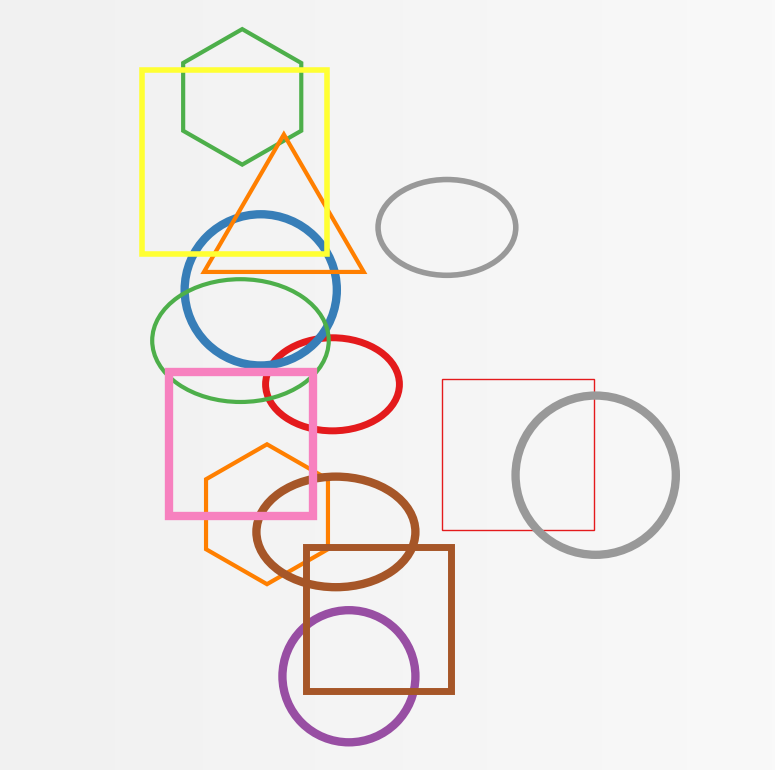[{"shape": "oval", "thickness": 2.5, "radius": 0.43, "center": [0.429, 0.501]}, {"shape": "square", "thickness": 0.5, "radius": 0.49, "center": [0.669, 0.41]}, {"shape": "circle", "thickness": 3, "radius": 0.49, "center": [0.336, 0.624]}, {"shape": "oval", "thickness": 1.5, "radius": 0.57, "center": [0.31, 0.558]}, {"shape": "hexagon", "thickness": 1.5, "radius": 0.44, "center": [0.313, 0.874]}, {"shape": "circle", "thickness": 3, "radius": 0.43, "center": [0.45, 0.122]}, {"shape": "triangle", "thickness": 1.5, "radius": 0.6, "center": [0.366, 0.706]}, {"shape": "hexagon", "thickness": 1.5, "radius": 0.45, "center": [0.345, 0.332]}, {"shape": "square", "thickness": 2, "radius": 0.6, "center": [0.303, 0.79]}, {"shape": "square", "thickness": 2.5, "radius": 0.47, "center": [0.488, 0.196]}, {"shape": "oval", "thickness": 3, "radius": 0.51, "center": [0.433, 0.309]}, {"shape": "square", "thickness": 3, "radius": 0.47, "center": [0.311, 0.424]}, {"shape": "circle", "thickness": 3, "radius": 0.52, "center": [0.769, 0.383]}, {"shape": "oval", "thickness": 2, "radius": 0.44, "center": [0.577, 0.705]}]